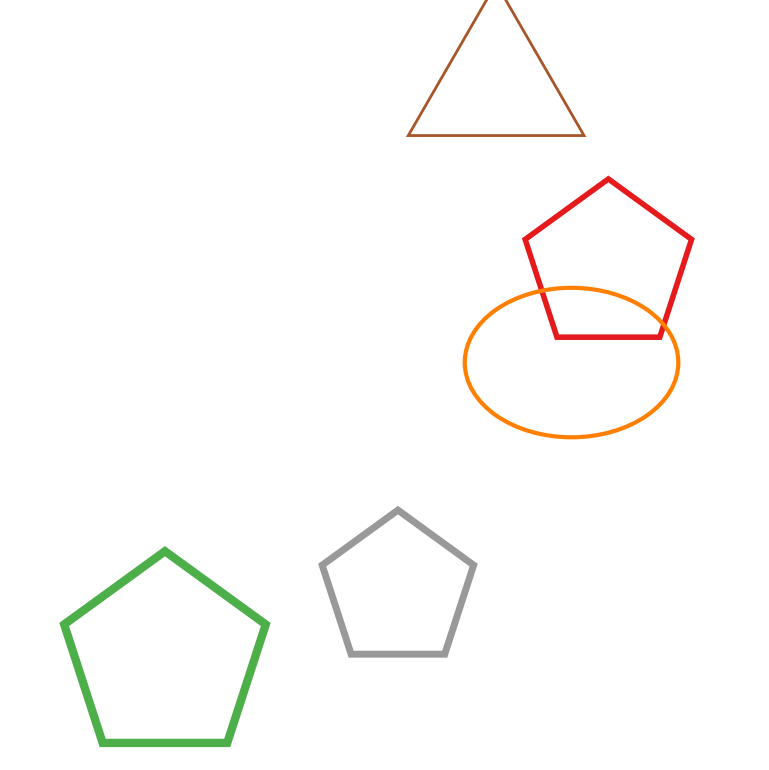[{"shape": "pentagon", "thickness": 2, "radius": 0.57, "center": [0.79, 0.654]}, {"shape": "pentagon", "thickness": 3, "radius": 0.69, "center": [0.214, 0.146]}, {"shape": "oval", "thickness": 1.5, "radius": 0.69, "center": [0.742, 0.529]}, {"shape": "triangle", "thickness": 1, "radius": 0.66, "center": [0.644, 0.89]}, {"shape": "pentagon", "thickness": 2.5, "radius": 0.52, "center": [0.517, 0.234]}]